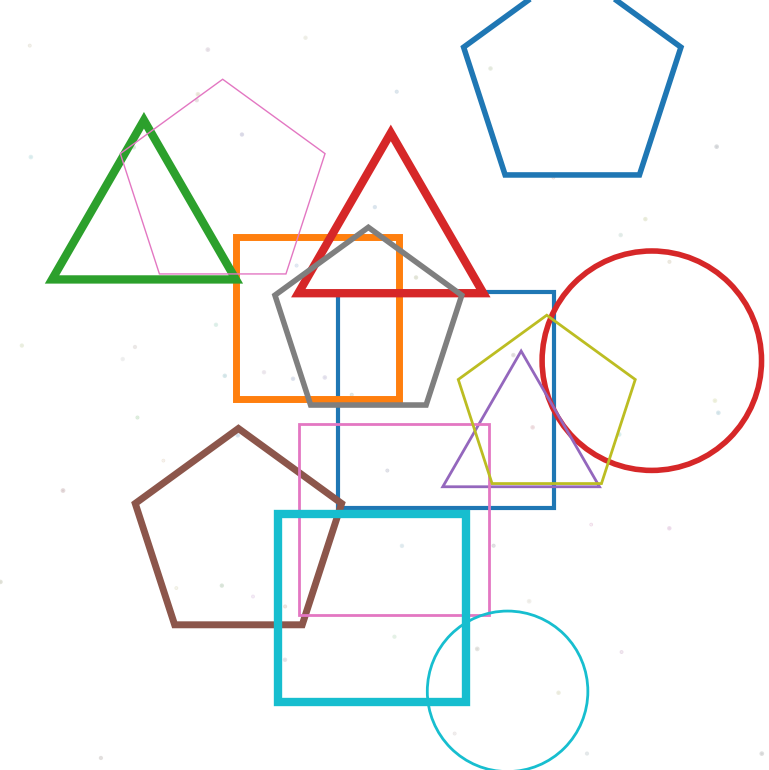[{"shape": "pentagon", "thickness": 2, "radius": 0.74, "center": [0.743, 0.893]}, {"shape": "square", "thickness": 1.5, "radius": 0.7, "center": [0.579, 0.481]}, {"shape": "square", "thickness": 2.5, "radius": 0.53, "center": [0.413, 0.587]}, {"shape": "triangle", "thickness": 3, "radius": 0.69, "center": [0.187, 0.706]}, {"shape": "triangle", "thickness": 3, "radius": 0.69, "center": [0.508, 0.689]}, {"shape": "circle", "thickness": 2, "radius": 0.71, "center": [0.847, 0.532]}, {"shape": "triangle", "thickness": 1, "radius": 0.59, "center": [0.677, 0.427]}, {"shape": "pentagon", "thickness": 2.5, "radius": 0.7, "center": [0.31, 0.303]}, {"shape": "pentagon", "thickness": 0.5, "radius": 0.7, "center": [0.289, 0.757]}, {"shape": "square", "thickness": 1, "radius": 0.62, "center": [0.512, 0.325]}, {"shape": "pentagon", "thickness": 2, "radius": 0.64, "center": [0.478, 0.577]}, {"shape": "pentagon", "thickness": 1, "radius": 0.6, "center": [0.71, 0.47]}, {"shape": "circle", "thickness": 1, "radius": 0.52, "center": [0.659, 0.102]}, {"shape": "square", "thickness": 3, "radius": 0.61, "center": [0.483, 0.211]}]